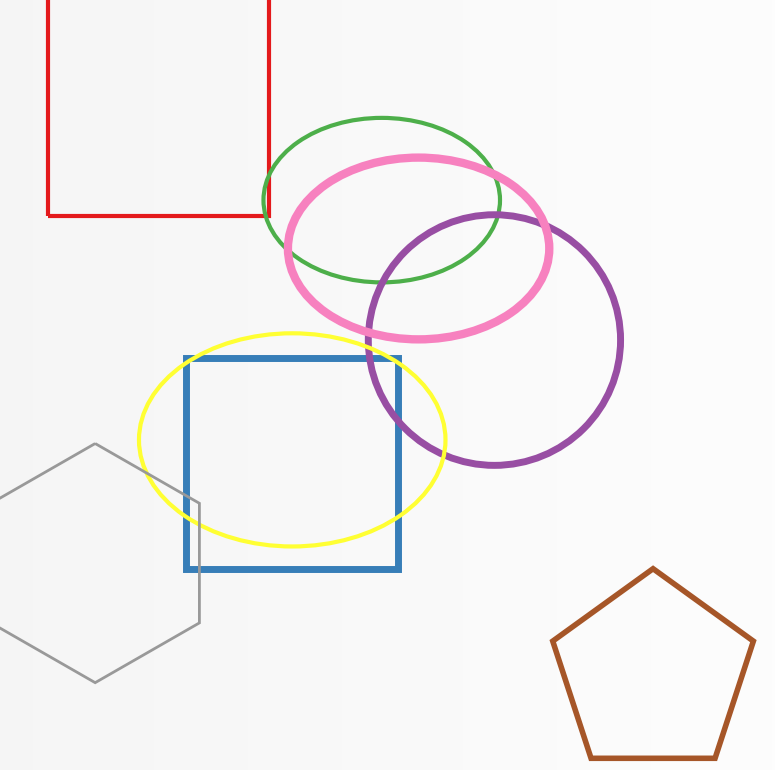[{"shape": "square", "thickness": 1.5, "radius": 0.71, "center": [0.204, 0.862]}, {"shape": "square", "thickness": 2.5, "radius": 0.68, "center": [0.377, 0.398]}, {"shape": "oval", "thickness": 1.5, "radius": 0.76, "center": [0.493, 0.74]}, {"shape": "circle", "thickness": 2.5, "radius": 0.81, "center": [0.638, 0.558]}, {"shape": "oval", "thickness": 1.5, "radius": 0.99, "center": [0.377, 0.429]}, {"shape": "pentagon", "thickness": 2, "radius": 0.68, "center": [0.843, 0.125]}, {"shape": "oval", "thickness": 3, "radius": 0.84, "center": [0.54, 0.677]}, {"shape": "hexagon", "thickness": 1, "radius": 0.78, "center": [0.123, 0.269]}]